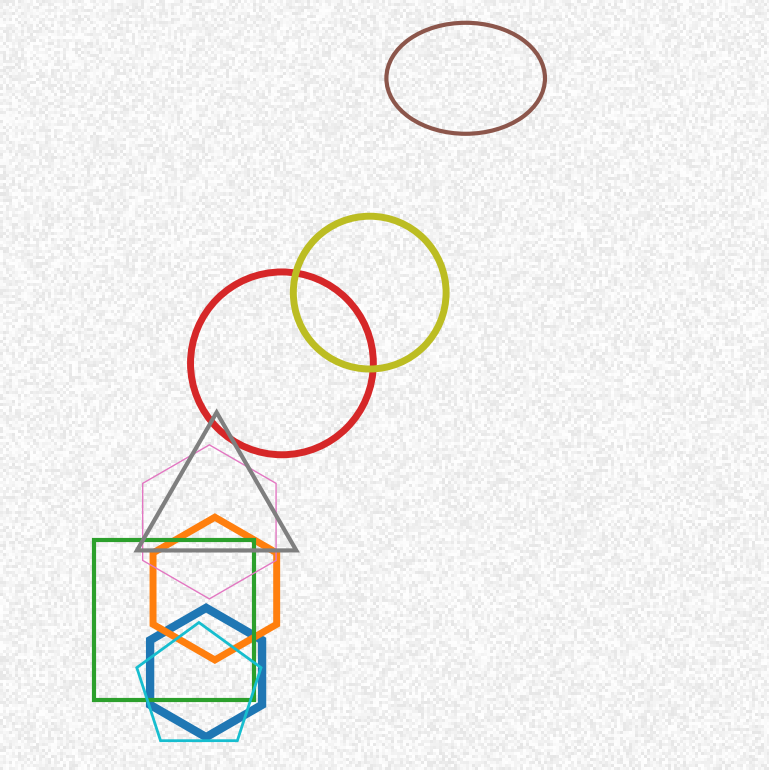[{"shape": "hexagon", "thickness": 3, "radius": 0.42, "center": [0.268, 0.127]}, {"shape": "hexagon", "thickness": 2.5, "radius": 0.46, "center": [0.279, 0.236]}, {"shape": "square", "thickness": 1.5, "radius": 0.52, "center": [0.226, 0.195]}, {"shape": "circle", "thickness": 2.5, "radius": 0.59, "center": [0.366, 0.528]}, {"shape": "oval", "thickness": 1.5, "radius": 0.51, "center": [0.605, 0.898]}, {"shape": "hexagon", "thickness": 0.5, "radius": 0.5, "center": [0.272, 0.322]}, {"shape": "triangle", "thickness": 1.5, "radius": 0.6, "center": [0.281, 0.345]}, {"shape": "circle", "thickness": 2.5, "radius": 0.5, "center": [0.48, 0.62]}, {"shape": "pentagon", "thickness": 1, "radius": 0.42, "center": [0.258, 0.107]}]